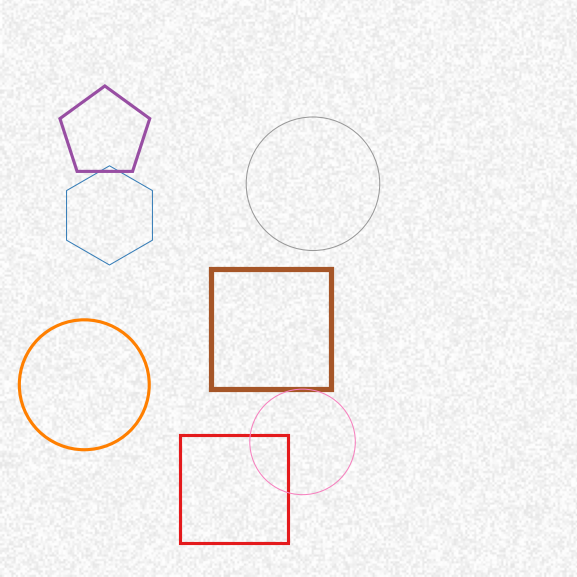[{"shape": "square", "thickness": 1.5, "radius": 0.47, "center": [0.405, 0.152]}, {"shape": "hexagon", "thickness": 0.5, "radius": 0.43, "center": [0.19, 0.626]}, {"shape": "pentagon", "thickness": 1.5, "radius": 0.41, "center": [0.182, 0.769]}, {"shape": "circle", "thickness": 1.5, "radius": 0.56, "center": [0.146, 0.333]}, {"shape": "square", "thickness": 2.5, "radius": 0.52, "center": [0.469, 0.429]}, {"shape": "circle", "thickness": 0.5, "radius": 0.46, "center": [0.524, 0.234]}, {"shape": "circle", "thickness": 0.5, "radius": 0.58, "center": [0.542, 0.681]}]